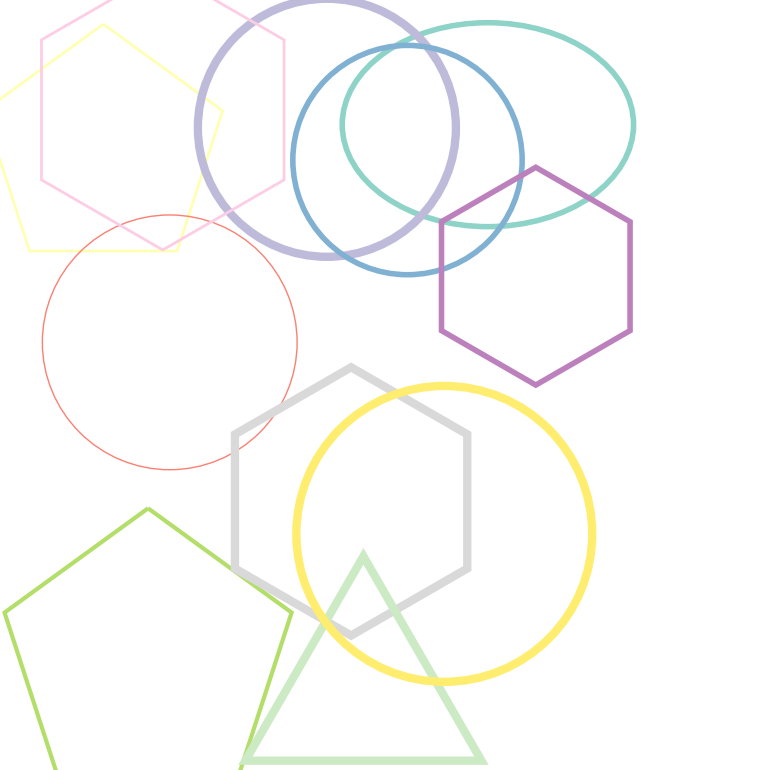[{"shape": "oval", "thickness": 2, "radius": 0.95, "center": [0.634, 0.838]}, {"shape": "pentagon", "thickness": 1, "radius": 0.81, "center": [0.134, 0.806]}, {"shape": "circle", "thickness": 3, "radius": 0.84, "center": [0.425, 0.834]}, {"shape": "circle", "thickness": 0.5, "radius": 0.83, "center": [0.22, 0.555]}, {"shape": "circle", "thickness": 2, "radius": 0.74, "center": [0.529, 0.792]}, {"shape": "pentagon", "thickness": 1.5, "radius": 0.98, "center": [0.192, 0.144]}, {"shape": "hexagon", "thickness": 1, "radius": 0.91, "center": [0.211, 0.857]}, {"shape": "hexagon", "thickness": 3, "radius": 0.87, "center": [0.456, 0.349]}, {"shape": "hexagon", "thickness": 2, "radius": 0.71, "center": [0.696, 0.641]}, {"shape": "triangle", "thickness": 3, "radius": 0.88, "center": [0.472, 0.101]}, {"shape": "circle", "thickness": 3, "radius": 0.96, "center": [0.577, 0.307]}]